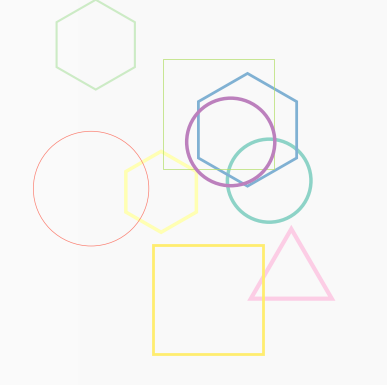[{"shape": "circle", "thickness": 2.5, "radius": 0.54, "center": [0.695, 0.531]}, {"shape": "hexagon", "thickness": 2.5, "radius": 0.53, "center": [0.416, 0.502]}, {"shape": "circle", "thickness": 0.5, "radius": 0.74, "center": [0.235, 0.51]}, {"shape": "hexagon", "thickness": 2, "radius": 0.73, "center": [0.639, 0.663]}, {"shape": "square", "thickness": 0.5, "radius": 0.72, "center": [0.563, 0.705]}, {"shape": "triangle", "thickness": 3, "radius": 0.6, "center": [0.752, 0.285]}, {"shape": "circle", "thickness": 2.5, "radius": 0.57, "center": [0.595, 0.631]}, {"shape": "hexagon", "thickness": 1.5, "radius": 0.58, "center": [0.247, 0.884]}, {"shape": "square", "thickness": 2, "radius": 0.71, "center": [0.537, 0.223]}]